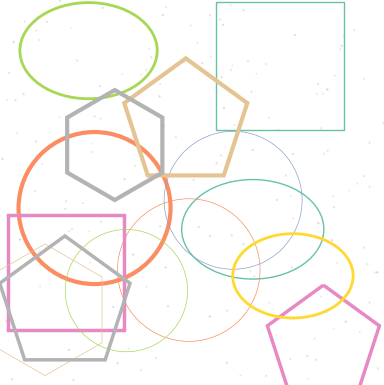[{"shape": "oval", "thickness": 1, "radius": 0.92, "center": [0.657, 0.404]}, {"shape": "square", "thickness": 1, "radius": 0.83, "center": [0.727, 0.829]}, {"shape": "circle", "thickness": 3, "radius": 0.99, "center": [0.246, 0.46]}, {"shape": "circle", "thickness": 0.5, "radius": 0.93, "center": [0.49, 0.299]}, {"shape": "circle", "thickness": 0.5, "radius": 0.9, "center": [0.606, 0.48]}, {"shape": "pentagon", "thickness": 2.5, "radius": 0.76, "center": [0.84, 0.106]}, {"shape": "square", "thickness": 2.5, "radius": 0.75, "center": [0.171, 0.292]}, {"shape": "circle", "thickness": 0.5, "radius": 0.79, "center": [0.328, 0.245]}, {"shape": "oval", "thickness": 2, "radius": 0.89, "center": [0.23, 0.868]}, {"shape": "oval", "thickness": 2, "radius": 0.78, "center": [0.761, 0.284]}, {"shape": "hexagon", "thickness": 0.5, "radius": 0.85, "center": [0.117, 0.195]}, {"shape": "pentagon", "thickness": 3, "radius": 0.84, "center": [0.483, 0.68]}, {"shape": "pentagon", "thickness": 2.5, "radius": 0.89, "center": [0.169, 0.209]}, {"shape": "hexagon", "thickness": 3, "radius": 0.71, "center": [0.298, 0.623]}]